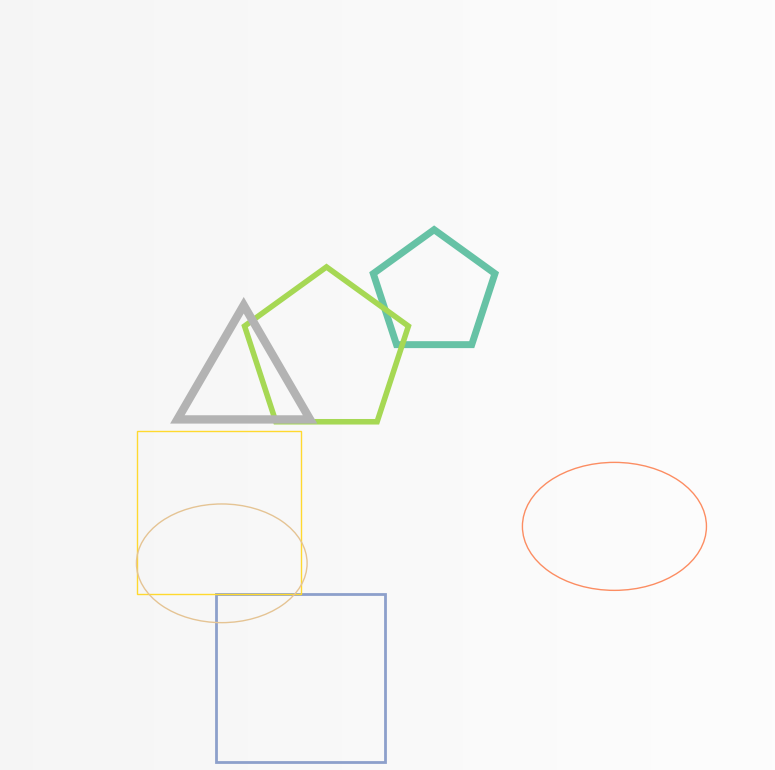[{"shape": "pentagon", "thickness": 2.5, "radius": 0.41, "center": [0.56, 0.619]}, {"shape": "oval", "thickness": 0.5, "radius": 0.59, "center": [0.793, 0.316]}, {"shape": "square", "thickness": 1, "radius": 0.55, "center": [0.387, 0.119]}, {"shape": "pentagon", "thickness": 2, "radius": 0.56, "center": [0.421, 0.542]}, {"shape": "square", "thickness": 0.5, "radius": 0.53, "center": [0.282, 0.335]}, {"shape": "oval", "thickness": 0.5, "radius": 0.55, "center": [0.286, 0.268]}, {"shape": "triangle", "thickness": 3, "radius": 0.49, "center": [0.314, 0.505]}]